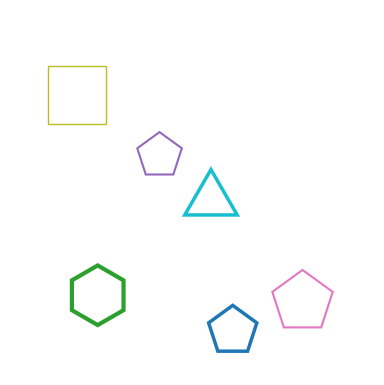[{"shape": "pentagon", "thickness": 2.5, "radius": 0.33, "center": [0.604, 0.141]}, {"shape": "hexagon", "thickness": 3, "radius": 0.39, "center": [0.254, 0.233]}, {"shape": "pentagon", "thickness": 1.5, "radius": 0.3, "center": [0.414, 0.596]}, {"shape": "pentagon", "thickness": 1.5, "radius": 0.41, "center": [0.786, 0.216]}, {"shape": "square", "thickness": 1, "radius": 0.38, "center": [0.2, 0.753]}, {"shape": "triangle", "thickness": 2.5, "radius": 0.39, "center": [0.548, 0.481]}]